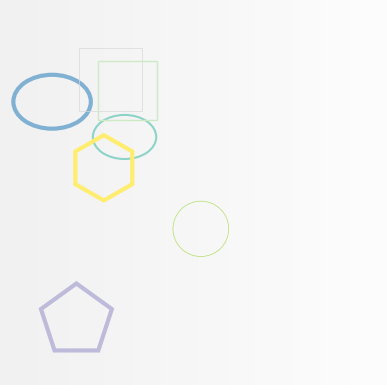[{"shape": "oval", "thickness": 1.5, "radius": 0.41, "center": [0.321, 0.644]}, {"shape": "pentagon", "thickness": 3, "radius": 0.48, "center": [0.197, 0.168]}, {"shape": "oval", "thickness": 3, "radius": 0.5, "center": [0.134, 0.736]}, {"shape": "circle", "thickness": 0.5, "radius": 0.36, "center": [0.518, 0.406]}, {"shape": "square", "thickness": 0.5, "radius": 0.41, "center": [0.286, 0.793]}, {"shape": "square", "thickness": 1, "radius": 0.38, "center": [0.329, 0.765]}, {"shape": "hexagon", "thickness": 3, "radius": 0.42, "center": [0.268, 0.564]}]